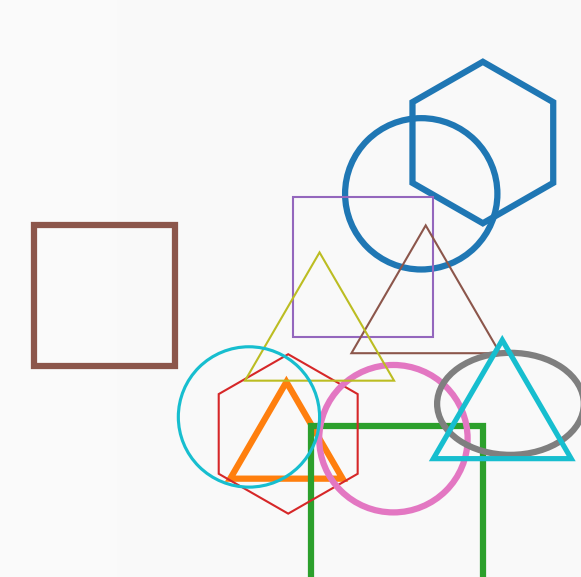[{"shape": "circle", "thickness": 3, "radius": 0.66, "center": [0.725, 0.664]}, {"shape": "hexagon", "thickness": 3, "radius": 0.7, "center": [0.831, 0.752]}, {"shape": "triangle", "thickness": 3, "radius": 0.56, "center": [0.493, 0.226]}, {"shape": "square", "thickness": 3, "radius": 0.74, "center": [0.682, 0.113]}, {"shape": "hexagon", "thickness": 1, "radius": 0.69, "center": [0.496, 0.248]}, {"shape": "square", "thickness": 1, "radius": 0.6, "center": [0.624, 0.537]}, {"shape": "triangle", "thickness": 1, "radius": 0.74, "center": [0.732, 0.461]}, {"shape": "square", "thickness": 3, "radius": 0.61, "center": [0.18, 0.488]}, {"shape": "circle", "thickness": 3, "radius": 0.64, "center": [0.677, 0.24]}, {"shape": "oval", "thickness": 3, "radius": 0.63, "center": [0.878, 0.3]}, {"shape": "triangle", "thickness": 1, "radius": 0.74, "center": [0.55, 0.414]}, {"shape": "triangle", "thickness": 2.5, "radius": 0.68, "center": [0.864, 0.273]}, {"shape": "circle", "thickness": 1.5, "radius": 0.61, "center": [0.428, 0.277]}]